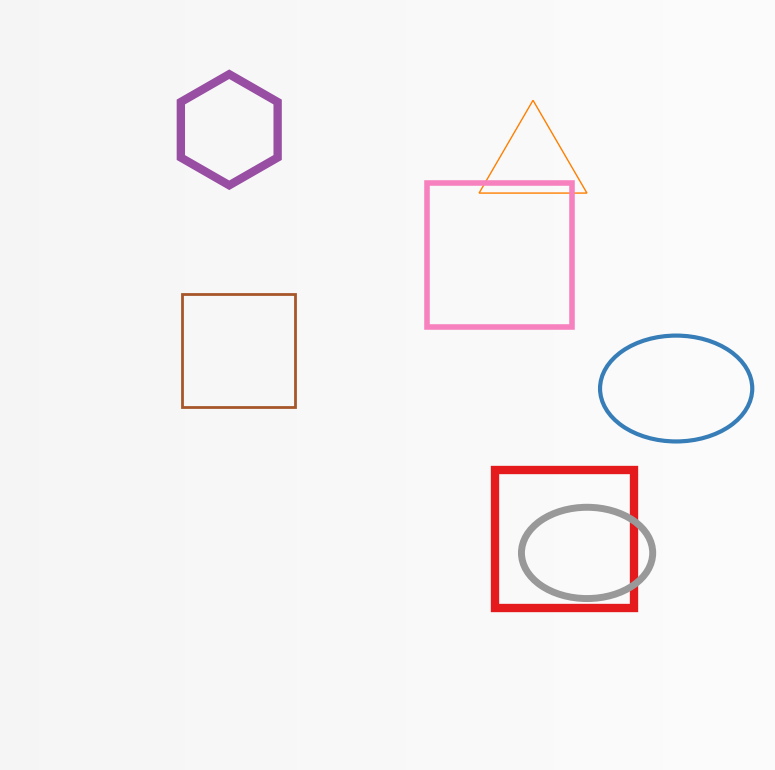[{"shape": "square", "thickness": 3, "radius": 0.45, "center": [0.729, 0.3]}, {"shape": "oval", "thickness": 1.5, "radius": 0.49, "center": [0.872, 0.495]}, {"shape": "hexagon", "thickness": 3, "radius": 0.36, "center": [0.296, 0.831]}, {"shape": "triangle", "thickness": 0.5, "radius": 0.4, "center": [0.688, 0.789]}, {"shape": "square", "thickness": 1, "radius": 0.37, "center": [0.308, 0.545]}, {"shape": "square", "thickness": 2, "radius": 0.47, "center": [0.645, 0.669]}, {"shape": "oval", "thickness": 2.5, "radius": 0.42, "center": [0.758, 0.282]}]